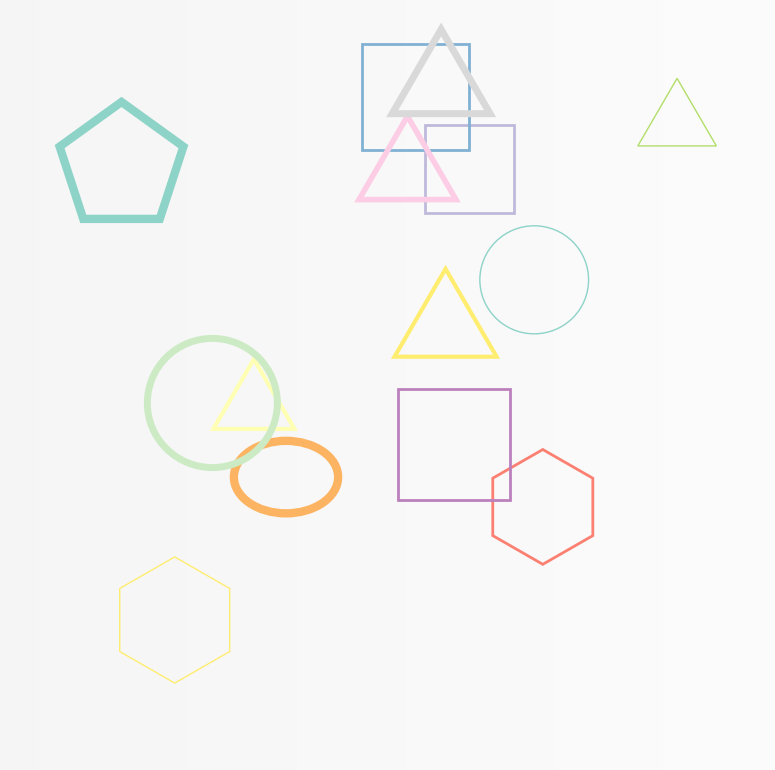[{"shape": "pentagon", "thickness": 3, "radius": 0.42, "center": [0.157, 0.784]}, {"shape": "circle", "thickness": 0.5, "radius": 0.35, "center": [0.689, 0.637]}, {"shape": "triangle", "thickness": 1.5, "radius": 0.3, "center": [0.328, 0.473]}, {"shape": "square", "thickness": 1, "radius": 0.29, "center": [0.606, 0.781]}, {"shape": "hexagon", "thickness": 1, "radius": 0.37, "center": [0.7, 0.342]}, {"shape": "square", "thickness": 1, "radius": 0.34, "center": [0.536, 0.874]}, {"shape": "oval", "thickness": 3, "radius": 0.34, "center": [0.369, 0.38]}, {"shape": "triangle", "thickness": 0.5, "radius": 0.29, "center": [0.874, 0.84]}, {"shape": "triangle", "thickness": 2, "radius": 0.36, "center": [0.526, 0.777]}, {"shape": "triangle", "thickness": 2.5, "radius": 0.36, "center": [0.569, 0.889]}, {"shape": "square", "thickness": 1, "radius": 0.36, "center": [0.586, 0.423]}, {"shape": "circle", "thickness": 2.5, "radius": 0.42, "center": [0.274, 0.477]}, {"shape": "hexagon", "thickness": 0.5, "radius": 0.41, "center": [0.225, 0.195]}, {"shape": "triangle", "thickness": 1.5, "radius": 0.38, "center": [0.575, 0.575]}]